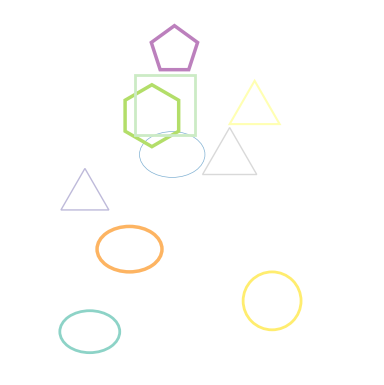[{"shape": "oval", "thickness": 2, "radius": 0.39, "center": [0.233, 0.138]}, {"shape": "triangle", "thickness": 1.5, "radius": 0.37, "center": [0.661, 0.715]}, {"shape": "triangle", "thickness": 1, "radius": 0.36, "center": [0.221, 0.491]}, {"shape": "oval", "thickness": 0.5, "radius": 0.43, "center": [0.447, 0.599]}, {"shape": "oval", "thickness": 2.5, "radius": 0.42, "center": [0.336, 0.353]}, {"shape": "hexagon", "thickness": 2.5, "radius": 0.4, "center": [0.395, 0.699]}, {"shape": "triangle", "thickness": 1, "radius": 0.41, "center": [0.597, 0.587]}, {"shape": "pentagon", "thickness": 2.5, "radius": 0.32, "center": [0.453, 0.87]}, {"shape": "square", "thickness": 2, "radius": 0.39, "center": [0.428, 0.727]}, {"shape": "circle", "thickness": 2, "radius": 0.38, "center": [0.707, 0.219]}]